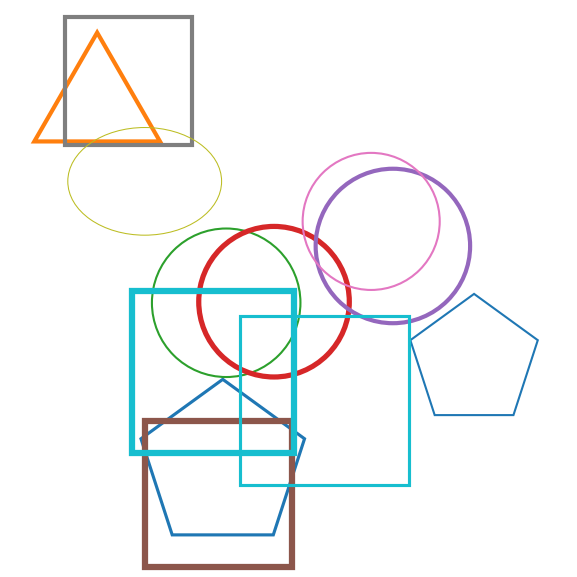[{"shape": "pentagon", "thickness": 1, "radius": 0.58, "center": [0.821, 0.374]}, {"shape": "pentagon", "thickness": 1.5, "radius": 0.74, "center": [0.386, 0.193]}, {"shape": "triangle", "thickness": 2, "radius": 0.63, "center": [0.168, 0.817]}, {"shape": "circle", "thickness": 1, "radius": 0.64, "center": [0.392, 0.475]}, {"shape": "circle", "thickness": 2.5, "radius": 0.65, "center": [0.475, 0.477]}, {"shape": "circle", "thickness": 2, "radius": 0.67, "center": [0.68, 0.573]}, {"shape": "square", "thickness": 3, "radius": 0.64, "center": [0.379, 0.144]}, {"shape": "circle", "thickness": 1, "radius": 0.59, "center": [0.643, 0.616]}, {"shape": "square", "thickness": 2, "radius": 0.55, "center": [0.223, 0.859]}, {"shape": "oval", "thickness": 0.5, "radius": 0.67, "center": [0.251, 0.685]}, {"shape": "square", "thickness": 1.5, "radius": 0.73, "center": [0.562, 0.306]}, {"shape": "square", "thickness": 3, "radius": 0.7, "center": [0.368, 0.355]}]